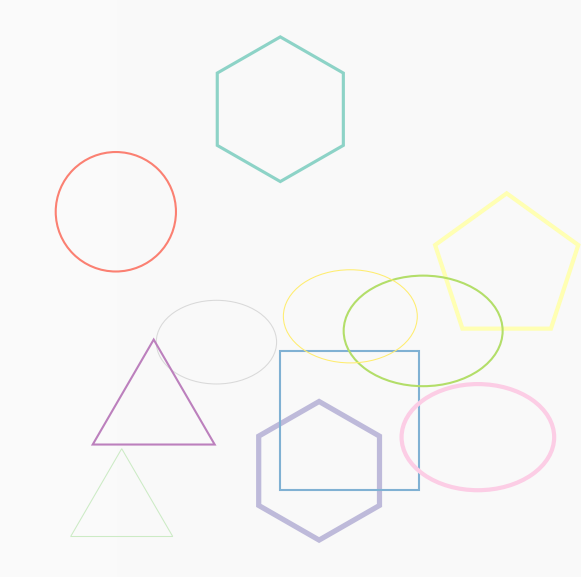[{"shape": "hexagon", "thickness": 1.5, "radius": 0.63, "center": [0.482, 0.81]}, {"shape": "pentagon", "thickness": 2, "radius": 0.65, "center": [0.872, 0.535]}, {"shape": "hexagon", "thickness": 2.5, "radius": 0.6, "center": [0.549, 0.184]}, {"shape": "circle", "thickness": 1, "radius": 0.52, "center": [0.199, 0.632]}, {"shape": "square", "thickness": 1, "radius": 0.6, "center": [0.601, 0.271]}, {"shape": "oval", "thickness": 1, "radius": 0.68, "center": [0.728, 0.426]}, {"shape": "oval", "thickness": 2, "radius": 0.66, "center": [0.822, 0.242]}, {"shape": "oval", "thickness": 0.5, "radius": 0.52, "center": [0.372, 0.407]}, {"shape": "triangle", "thickness": 1, "radius": 0.61, "center": [0.264, 0.29]}, {"shape": "triangle", "thickness": 0.5, "radius": 0.51, "center": [0.209, 0.121]}, {"shape": "oval", "thickness": 0.5, "radius": 0.58, "center": [0.603, 0.451]}]